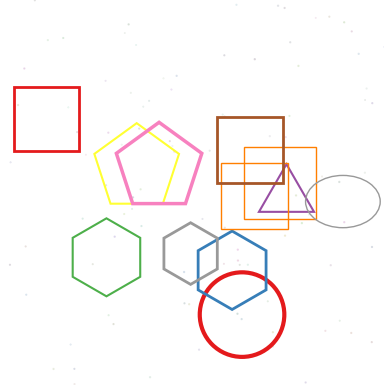[{"shape": "circle", "thickness": 3, "radius": 0.55, "center": [0.629, 0.183]}, {"shape": "square", "thickness": 2, "radius": 0.42, "center": [0.121, 0.691]}, {"shape": "hexagon", "thickness": 2, "radius": 0.51, "center": [0.603, 0.298]}, {"shape": "hexagon", "thickness": 1.5, "radius": 0.51, "center": [0.277, 0.332]}, {"shape": "triangle", "thickness": 1.5, "radius": 0.41, "center": [0.744, 0.491]}, {"shape": "square", "thickness": 1, "radius": 0.43, "center": [0.661, 0.491]}, {"shape": "square", "thickness": 1, "radius": 0.46, "center": [0.727, 0.525]}, {"shape": "pentagon", "thickness": 1.5, "radius": 0.58, "center": [0.355, 0.564]}, {"shape": "square", "thickness": 2, "radius": 0.43, "center": [0.648, 0.611]}, {"shape": "pentagon", "thickness": 2.5, "radius": 0.58, "center": [0.413, 0.566]}, {"shape": "oval", "thickness": 1, "radius": 0.48, "center": [0.891, 0.476]}, {"shape": "hexagon", "thickness": 2, "radius": 0.4, "center": [0.495, 0.341]}]